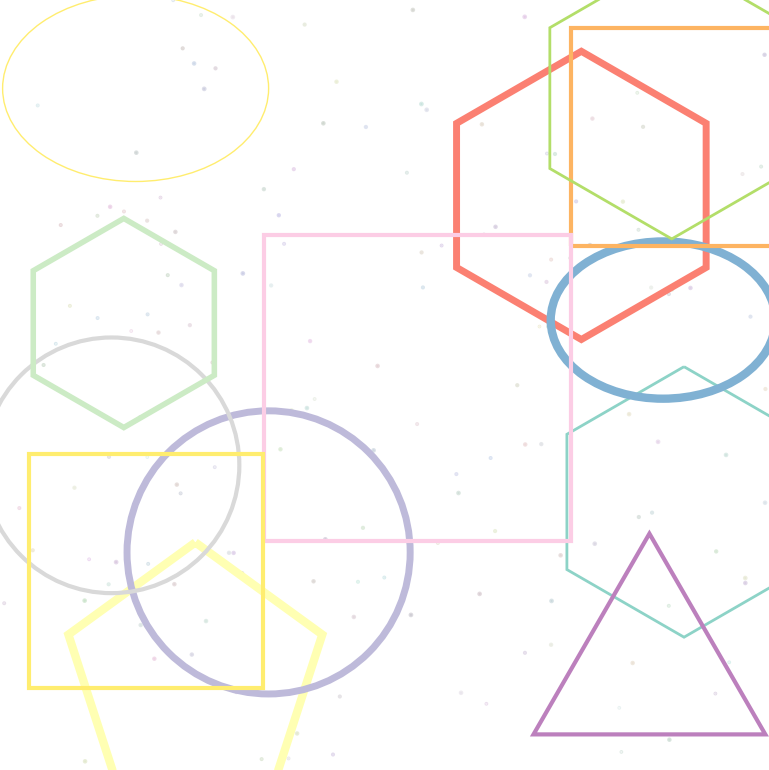[{"shape": "hexagon", "thickness": 1, "radius": 0.88, "center": [0.888, 0.348]}, {"shape": "pentagon", "thickness": 3, "radius": 0.87, "center": [0.254, 0.122]}, {"shape": "circle", "thickness": 2.5, "radius": 0.92, "center": [0.349, 0.283]}, {"shape": "hexagon", "thickness": 2.5, "radius": 0.94, "center": [0.755, 0.746]}, {"shape": "oval", "thickness": 3, "radius": 0.73, "center": [0.861, 0.584]}, {"shape": "square", "thickness": 1.5, "radius": 0.71, "center": [0.883, 0.822]}, {"shape": "hexagon", "thickness": 1, "radius": 0.91, "center": [0.872, 0.873]}, {"shape": "square", "thickness": 1.5, "radius": 1.0, "center": [0.542, 0.496]}, {"shape": "circle", "thickness": 1.5, "radius": 0.83, "center": [0.145, 0.396]}, {"shape": "triangle", "thickness": 1.5, "radius": 0.87, "center": [0.843, 0.133]}, {"shape": "hexagon", "thickness": 2, "radius": 0.68, "center": [0.161, 0.581]}, {"shape": "oval", "thickness": 0.5, "radius": 0.86, "center": [0.176, 0.885]}, {"shape": "square", "thickness": 1.5, "radius": 0.76, "center": [0.19, 0.259]}]